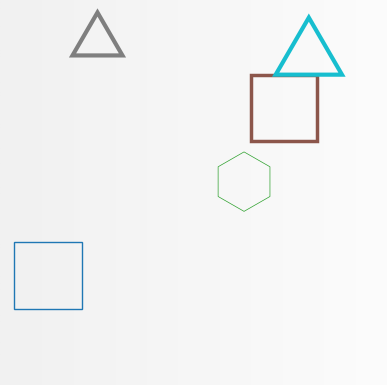[{"shape": "square", "thickness": 1, "radius": 0.44, "center": [0.124, 0.285]}, {"shape": "hexagon", "thickness": 0.5, "radius": 0.39, "center": [0.63, 0.528]}, {"shape": "square", "thickness": 2.5, "radius": 0.43, "center": [0.733, 0.718]}, {"shape": "triangle", "thickness": 3, "radius": 0.37, "center": [0.252, 0.893]}, {"shape": "triangle", "thickness": 3, "radius": 0.49, "center": [0.797, 0.855]}]